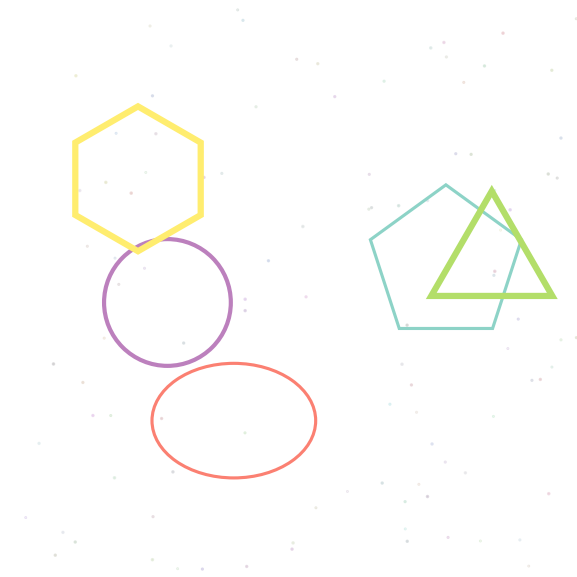[{"shape": "pentagon", "thickness": 1.5, "radius": 0.69, "center": [0.772, 0.542]}, {"shape": "oval", "thickness": 1.5, "radius": 0.71, "center": [0.405, 0.271]}, {"shape": "triangle", "thickness": 3, "radius": 0.61, "center": [0.852, 0.547]}, {"shape": "circle", "thickness": 2, "radius": 0.55, "center": [0.29, 0.475]}, {"shape": "hexagon", "thickness": 3, "radius": 0.63, "center": [0.239, 0.69]}]